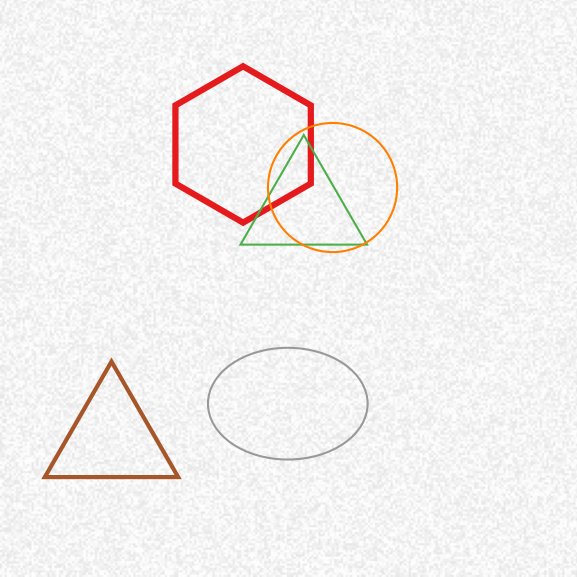[{"shape": "hexagon", "thickness": 3, "radius": 0.68, "center": [0.421, 0.749]}, {"shape": "triangle", "thickness": 1, "radius": 0.63, "center": [0.526, 0.639]}, {"shape": "circle", "thickness": 1, "radius": 0.56, "center": [0.576, 0.674]}, {"shape": "triangle", "thickness": 2, "radius": 0.67, "center": [0.193, 0.24]}, {"shape": "oval", "thickness": 1, "radius": 0.69, "center": [0.498, 0.3]}]